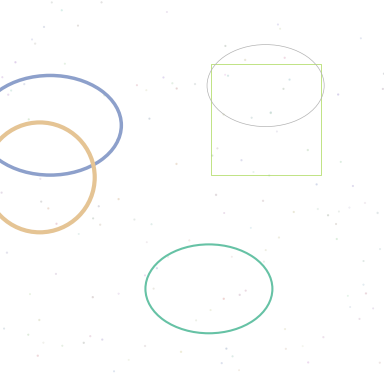[{"shape": "oval", "thickness": 1.5, "radius": 0.82, "center": [0.543, 0.25]}, {"shape": "oval", "thickness": 2.5, "radius": 0.92, "center": [0.13, 0.675]}, {"shape": "square", "thickness": 0.5, "radius": 0.72, "center": [0.691, 0.69]}, {"shape": "circle", "thickness": 3, "radius": 0.71, "center": [0.103, 0.539]}, {"shape": "oval", "thickness": 0.5, "radius": 0.76, "center": [0.69, 0.778]}]